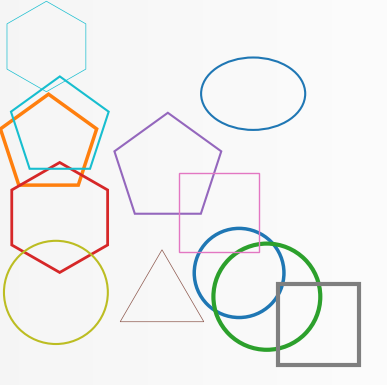[{"shape": "circle", "thickness": 2.5, "radius": 0.58, "center": [0.617, 0.291]}, {"shape": "oval", "thickness": 1.5, "radius": 0.67, "center": [0.653, 0.757]}, {"shape": "pentagon", "thickness": 2.5, "radius": 0.65, "center": [0.125, 0.625]}, {"shape": "circle", "thickness": 3, "radius": 0.69, "center": [0.689, 0.229]}, {"shape": "hexagon", "thickness": 2, "radius": 0.71, "center": [0.154, 0.435]}, {"shape": "pentagon", "thickness": 1.5, "radius": 0.72, "center": [0.433, 0.562]}, {"shape": "triangle", "thickness": 0.5, "radius": 0.62, "center": [0.418, 0.227]}, {"shape": "square", "thickness": 1, "radius": 0.51, "center": [0.565, 0.449]}, {"shape": "square", "thickness": 3, "radius": 0.52, "center": [0.822, 0.157]}, {"shape": "circle", "thickness": 1.5, "radius": 0.67, "center": [0.144, 0.24]}, {"shape": "hexagon", "thickness": 0.5, "radius": 0.59, "center": [0.12, 0.879]}, {"shape": "pentagon", "thickness": 1.5, "radius": 0.66, "center": [0.154, 0.669]}]